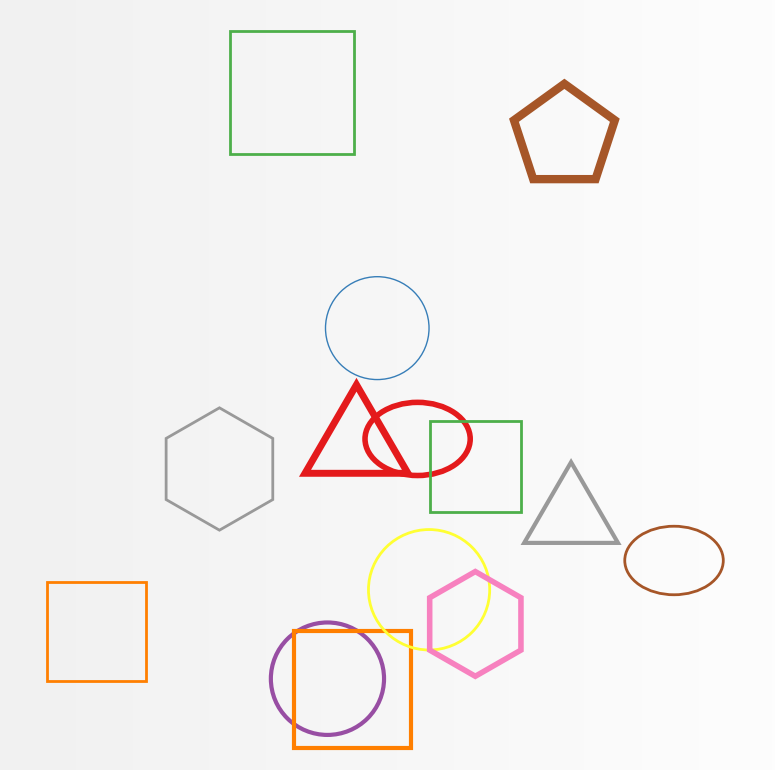[{"shape": "oval", "thickness": 2, "radius": 0.34, "center": [0.539, 0.43]}, {"shape": "triangle", "thickness": 2.5, "radius": 0.38, "center": [0.46, 0.424]}, {"shape": "circle", "thickness": 0.5, "radius": 0.33, "center": [0.487, 0.574]}, {"shape": "square", "thickness": 1, "radius": 0.3, "center": [0.614, 0.394]}, {"shape": "square", "thickness": 1, "radius": 0.4, "center": [0.377, 0.88]}, {"shape": "circle", "thickness": 1.5, "radius": 0.37, "center": [0.423, 0.119]}, {"shape": "square", "thickness": 1, "radius": 0.32, "center": [0.125, 0.18]}, {"shape": "square", "thickness": 1.5, "radius": 0.38, "center": [0.455, 0.105]}, {"shape": "circle", "thickness": 1, "radius": 0.39, "center": [0.554, 0.234]}, {"shape": "oval", "thickness": 1, "radius": 0.32, "center": [0.87, 0.272]}, {"shape": "pentagon", "thickness": 3, "radius": 0.34, "center": [0.728, 0.823]}, {"shape": "hexagon", "thickness": 2, "radius": 0.34, "center": [0.613, 0.19]}, {"shape": "triangle", "thickness": 1.5, "radius": 0.35, "center": [0.737, 0.33]}, {"shape": "hexagon", "thickness": 1, "radius": 0.4, "center": [0.283, 0.391]}]